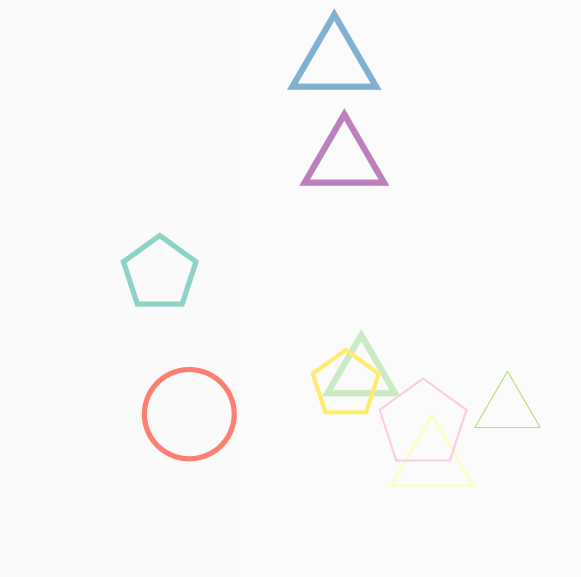[{"shape": "pentagon", "thickness": 2.5, "radius": 0.33, "center": [0.275, 0.526]}, {"shape": "triangle", "thickness": 1, "radius": 0.41, "center": [0.743, 0.199]}, {"shape": "circle", "thickness": 2.5, "radius": 0.39, "center": [0.326, 0.282]}, {"shape": "triangle", "thickness": 3, "radius": 0.42, "center": [0.575, 0.891]}, {"shape": "triangle", "thickness": 0.5, "radius": 0.32, "center": [0.873, 0.291]}, {"shape": "pentagon", "thickness": 1, "radius": 0.39, "center": [0.728, 0.265]}, {"shape": "triangle", "thickness": 3, "radius": 0.39, "center": [0.592, 0.722]}, {"shape": "triangle", "thickness": 3, "radius": 0.34, "center": [0.622, 0.352]}, {"shape": "pentagon", "thickness": 2, "radius": 0.3, "center": [0.595, 0.334]}]